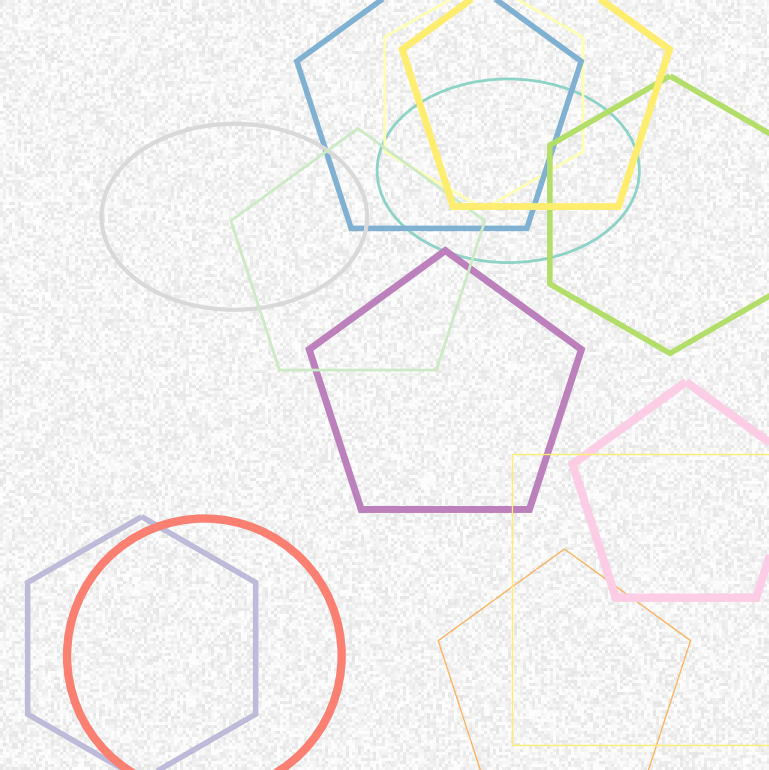[{"shape": "oval", "thickness": 1, "radius": 0.85, "center": [0.66, 0.778]}, {"shape": "hexagon", "thickness": 1, "radius": 0.74, "center": [0.628, 0.877]}, {"shape": "hexagon", "thickness": 2, "radius": 0.85, "center": [0.184, 0.158]}, {"shape": "circle", "thickness": 3, "radius": 0.89, "center": [0.265, 0.148]}, {"shape": "pentagon", "thickness": 2, "radius": 0.97, "center": [0.57, 0.86]}, {"shape": "pentagon", "thickness": 0.5, "radius": 0.86, "center": [0.733, 0.115]}, {"shape": "hexagon", "thickness": 2, "radius": 0.9, "center": [0.87, 0.721]}, {"shape": "pentagon", "thickness": 3, "radius": 0.77, "center": [0.891, 0.349]}, {"shape": "oval", "thickness": 1.5, "radius": 0.86, "center": [0.304, 0.718]}, {"shape": "pentagon", "thickness": 2.5, "radius": 0.93, "center": [0.578, 0.489]}, {"shape": "pentagon", "thickness": 1, "radius": 0.87, "center": [0.465, 0.66]}, {"shape": "pentagon", "thickness": 2.5, "radius": 0.91, "center": [0.696, 0.879]}, {"shape": "square", "thickness": 0.5, "radius": 0.95, "center": [0.855, 0.221]}]